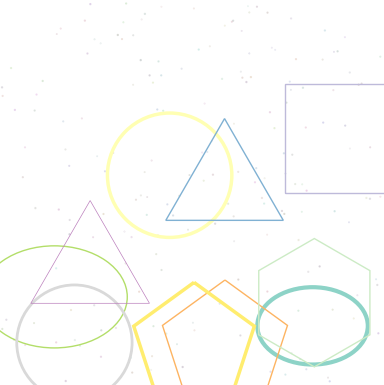[{"shape": "oval", "thickness": 3, "radius": 0.72, "center": [0.812, 0.154]}, {"shape": "circle", "thickness": 2.5, "radius": 0.81, "center": [0.441, 0.545]}, {"shape": "square", "thickness": 1, "radius": 0.7, "center": [0.881, 0.64]}, {"shape": "triangle", "thickness": 1, "radius": 0.88, "center": [0.583, 0.516]}, {"shape": "pentagon", "thickness": 1, "radius": 0.85, "center": [0.584, 0.102]}, {"shape": "oval", "thickness": 1, "radius": 0.95, "center": [0.141, 0.229]}, {"shape": "circle", "thickness": 2, "radius": 0.75, "center": [0.193, 0.11]}, {"shape": "triangle", "thickness": 0.5, "radius": 0.89, "center": [0.234, 0.301]}, {"shape": "hexagon", "thickness": 1, "radius": 0.83, "center": [0.816, 0.214]}, {"shape": "pentagon", "thickness": 2.5, "radius": 0.82, "center": [0.504, 0.102]}]